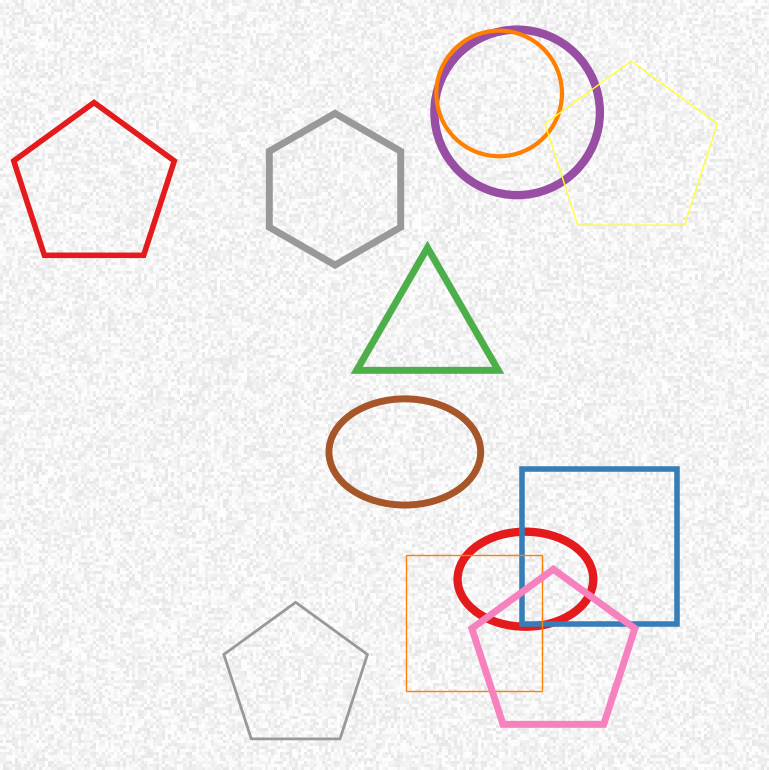[{"shape": "oval", "thickness": 3, "radius": 0.44, "center": [0.682, 0.248]}, {"shape": "pentagon", "thickness": 2, "radius": 0.55, "center": [0.122, 0.757]}, {"shape": "square", "thickness": 2, "radius": 0.5, "center": [0.779, 0.29]}, {"shape": "triangle", "thickness": 2.5, "radius": 0.53, "center": [0.555, 0.572]}, {"shape": "circle", "thickness": 3, "radius": 0.54, "center": [0.672, 0.854]}, {"shape": "circle", "thickness": 1.5, "radius": 0.41, "center": [0.648, 0.879]}, {"shape": "square", "thickness": 0.5, "radius": 0.44, "center": [0.616, 0.19]}, {"shape": "pentagon", "thickness": 0.5, "radius": 0.59, "center": [0.82, 0.803]}, {"shape": "oval", "thickness": 2.5, "radius": 0.49, "center": [0.526, 0.413]}, {"shape": "pentagon", "thickness": 2.5, "radius": 0.56, "center": [0.719, 0.149]}, {"shape": "pentagon", "thickness": 1, "radius": 0.49, "center": [0.384, 0.12]}, {"shape": "hexagon", "thickness": 2.5, "radius": 0.49, "center": [0.435, 0.754]}]